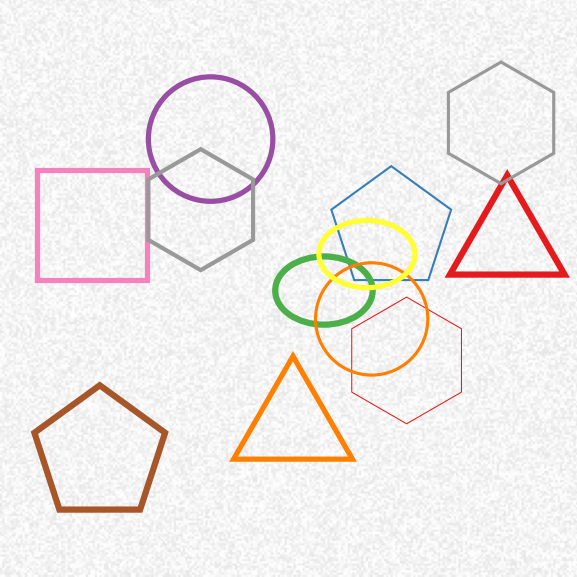[{"shape": "triangle", "thickness": 3, "radius": 0.57, "center": [0.878, 0.581]}, {"shape": "hexagon", "thickness": 0.5, "radius": 0.55, "center": [0.704, 0.375]}, {"shape": "pentagon", "thickness": 1, "radius": 0.55, "center": [0.677, 0.602]}, {"shape": "oval", "thickness": 3, "radius": 0.42, "center": [0.561, 0.496]}, {"shape": "circle", "thickness": 2.5, "radius": 0.54, "center": [0.365, 0.758]}, {"shape": "circle", "thickness": 1.5, "radius": 0.49, "center": [0.644, 0.447]}, {"shape": "triangle", "thickness": 2.5, "radius": 0.59, "center": [0.507, 0.263]}, {"shape": "oval", "thickness": 2.5, "radius": 0.42, "center": [0.635, 0.559]}, {"shape": "pentagon", "thickness": 3, "radius": 0.59, "center": [0.173, 0.213]}, {"shape": "square", "thickness": 2.5, "radius": 0.48, "center": [0.16, 0.61]}, {"shape": "hexagon", "thickness": 1.5, "radius": 0.53, "center": [0.868, 0.786]}, {"shape": "hexagon", "thickness": 2, "radius": 0.52, "center": [0.348, 0.636]}]